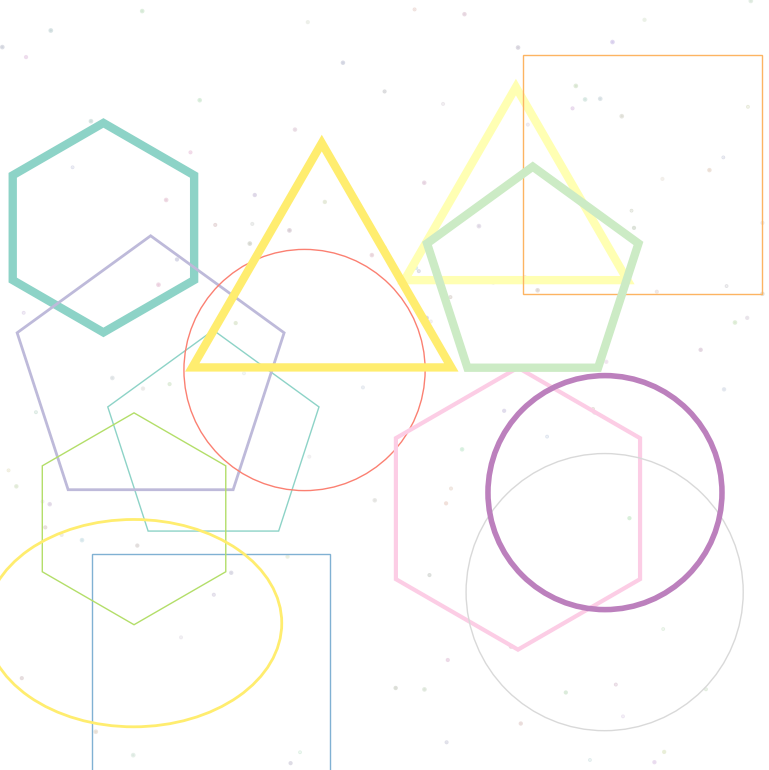[{"shape": "pentagon", "thickness": 0.5, "radius": 0.72, "center": [0.277, 0.427]}, {"shape": "hexagon", "thickness": 3, "radius": 0.68, "center": [0.134, 0.704]}, {"shape": "triangle", "thickness": 3, "radius": 0.84, "center": [0.67, 0.72]}, {"shape": "pentagon", "thickness": 1, "radius": 0.91, "center": [0.196, 0.511]}, {"shape": "circle", "thickness": 0.5, "radius": 0.78, "center": [0.395, 0.519]}, {"shape": "square", "thickness": 0.5, "radius": 0.77, "center": [0.274, 0.126]}, {"shape": "square", "thickness": 0.5, "radius": 0.78, "center": [0.834, 0.774]}, {"shape": "hexagon", "thickness": 0.5, "radius": 0.69, "center": [0.174, 0.326]}, {"shape": "hexagon", "thickness": 1.5, "radius": 0.92, "center": [0.673, 0.339]}, {"shape": "circle", "thickness": 0.5, "radius": 0.9, "center": [0.785, 0.231]}, {"shape": "circle", "thickness": 2, "radius": 0.76, "center": [0.786, 0.36]}, {"shape": "pentagon", "thickness": 3, "radius": 0.72, "center": [0.692, 0.639]}, {"shape": "triangle", "thickness": 3, "radius": 0.97, "center": [0.418, 0.62]}, {"shape": "oval", "thickness": 1, "radius": 0.96, "center": [0.174, 0.191]}]